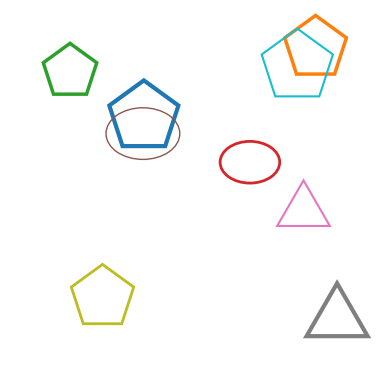[{"shape": "pentagon", "thickness": 3, "radius": 0.47, "center": [0.374, 0.697]}, {"shape": "pentagon", "thickness": 2.5, "radius": 0.42, "center": [0.82, 0.876]}, {"shape": "pentagon", "thickness": 2.5, "radius": 0.36, "center": [0.182, 0.814]}, {"shape": "oval", "thickness": 2, "radius": 0.39, "center": [0.649, 0.579]}, {"shape": "oval", "thickness": 1, "radius": 0.48, "center": [0.371, 0.653]}, {"shape": "triangle", "thickness": 1.5, "radius": 0.39, "center": [0.788, 0.453]}, {"shape": "triangle", "thickness": 3, "radius": 0.46, "center": [0.876, 0.173]}, {"shape": "pentagon", "thickness": 2, "radius": 0.43, "center": [0.266, 0.228]}, {"shape": "pentagon", "thickness": 1.5, "radius": 0.49, "center": [0.772, 0.828]}]